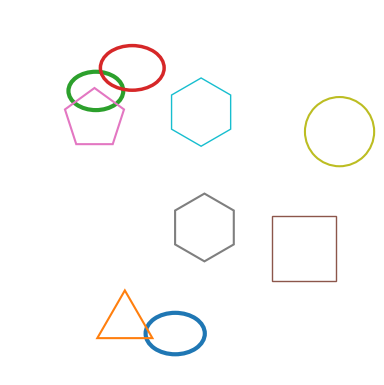[{"shape": "oval", "thickness": 3, "radius": 0.38, "center": [0.455, 0.134]}, {"shape": "triangle", "thickness": 1.5, "radius": 0.41, "center": [0.324, 0.163]}, {"shape": "oval", "thickness": 3, "radius": 0.36, "center": [0.249, 0.764]}, {"shape": "oval", "thickness": 2.5, "radius": 0.41, "center": [0.344, 0.824]}, {"shape": "square", "thickness": 1, "radius": 0.42, "center": [0.79, 0.355]}, {"shape": "pentagon", "thickness": 1.5, "radius": 0.4, "center": [0.245, 0.691]}, {"shape": "hexagon", "thickness": 1.5, "radius": 0.44, "center": [0.531, 0.409]}, {"shape": "circle", "thickness": 1.5, "radius": 0.45, "center": [0.882, 0.658]}, {"shape": "hexagon", "thickness": 1, "radius": 0.44, "center": [0.522, 0.709]}]